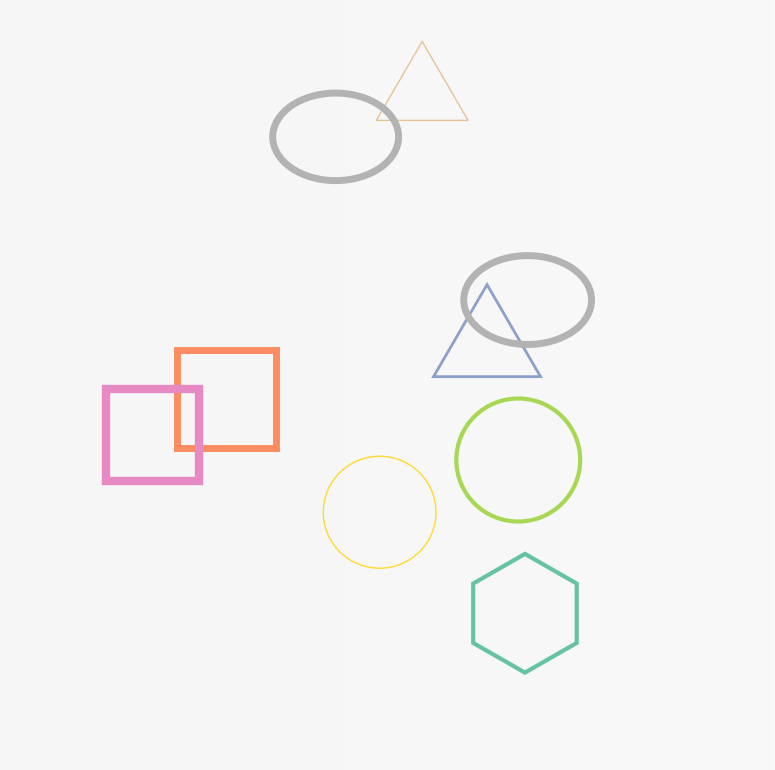[{"shape": "hexagon", "thickness": 1.5, "radius": 0.39, "center": [0.677, 0.204]}, {"shape": "square", "thickness": 2.5, "radius": 0.32, "center": [0.292, 0.482]}, {"shape": "triangle", "thickness": 1, "radius": 0.4, "center": [0.628, 0.551]}, {"shape": "square", "thickness": 3, "radius": 0.3, "center": [0.197, 0.436]}, {"shape": "circle", "thickness": 1.5, "radius": 0.4, "center": [0.669, 0.403]}, {"shape": "circle", "thickness": 0.5, "radius": 0.36, "center": [0.49, 0.335]}, {"shape": "triangle", "thickness": 0.5, "radius": 0.34, "center": [0.545, 0.878]}, {"shape": "oval", "thickness": 2.5, "radius": 0.41, "center": [0.433, 0.822]}, {"shape": "oval", "thickness": 2.5, "radius": 0.41, "center": [0.681, 0.61]}]